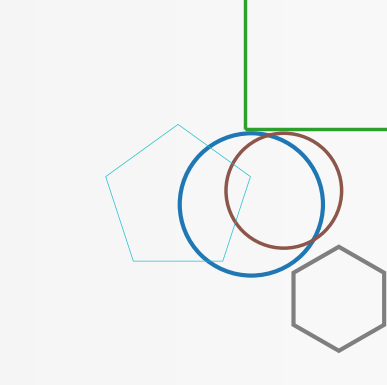[{"shape": "circle", "thickness": 3, "radius": 0.92, "center": [0.649, 0.469]}, {"shape": "square", "thickness": 2.5, "radius": 1.0, "center": [0.831, 0.863]}, {"shape": "circle", "thickness": 2.5, "radius": 0.75, "center": [0.732, 0.505]}, {"shape": "hexagon", "thickness": 3, "radius": 0.68, "center": [0.874, 0.224]}, {"shape": "pentagon", "thickness": 0.5, "radius": 0.98, "center": [0.46, 0.481]}]